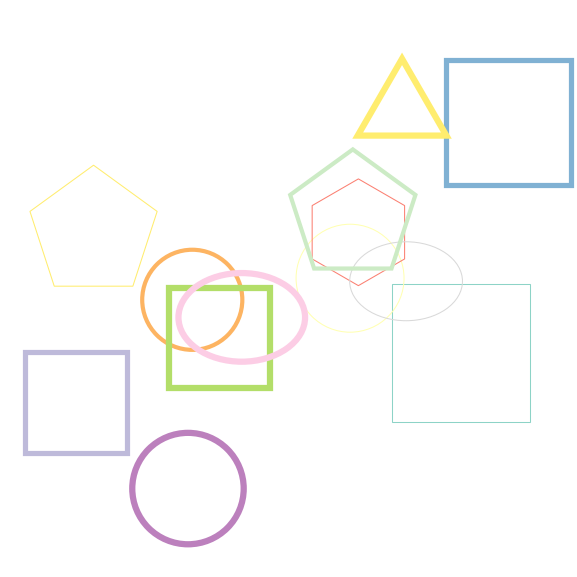[{"shape": "square", "thickness": 0.5, "radius": 0.6, "center": [0.799, 0.388]}, {"shape": "circle", "thickness": 0.5, "radius": 0.47, "center": [0.606, 0.517]}, {"shape": "square", "thickness": 2.5, "radius": 0.44, "center": [0.132, 0.302]}, {"shape": "hexagon", "thickness": 0.5, "radius": 0.46, "center": [0.621, 0.597]}, {"shape": "square", "thickness": 2.5, "radius": 0.54, "center": [0.88, 0.787]}, {"shape": "circle", "thickness": 2, "radius": 0.43, "center": [0.333, 0.48]}, {"shape": "square", "thickness": 3, "radius": 0.44, "center": [0.38, 0.414]}, {"shape": "oval", "thickness": 3, "radius": 0.55, "center": [0.419, 0.45]}, {"shape": "oval", "thickness": 0.5, "radius": 0.49, "center": [0.703, 0.512]}, {"shape": "circle", "thickness": 3, "radius": 0.48, "center": [0.326, 0.153]}, {"shape": "pentagon", "thickness": 2, "radius": 0.57, "center": [0.611, 0.626]}, {"shape": "triangle", "thickness": 3, "radius": 0.44, "center": [0.696, 0.809]}, {"shape": "pentagon", "thickness": 0.5, "radius": 0.58, "center": [0.162, 0.597]}]